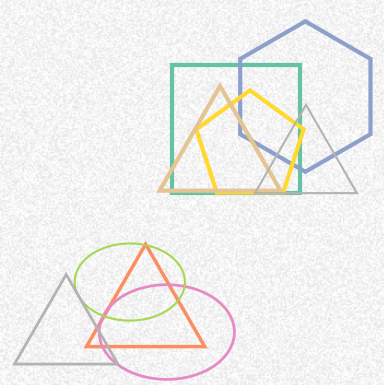[{"shape": "square", "thickness": 3, "radius": 0.83, "center": [0.613, 0.666]}, {"shape": "triangle", "thickness": 2.5, "radius": 0.89, "center": [0.378, 0.188]}, {"shape": "hexagon", "thickness": 3, "radius": 0.98, "center": [0.793, 0.749]}, {"shape": "oval", "thickness": 2, "radius": 0.88, "center": [0.433, 0.138]}, {"shape": "oval", "thickness": 1.5, "radius": 0.72, "center": [0.337, 0.267]}, {"shape": "pentagon", "thickness": 3, "radius": 0.73, "center": [0.649, 0.619]}, {"shape": "triangle", "thickness": 3, "radius": 0.91, "center": [0.572, 0.595]}, {"shape": "triangle", "thickness": 2, "radius": 0.78, "center": [0.172, 0.132]}, {"shape": "triangle", "thickness": 1.5, "radius": 0.76, "center": [0.795, 0.575]}]